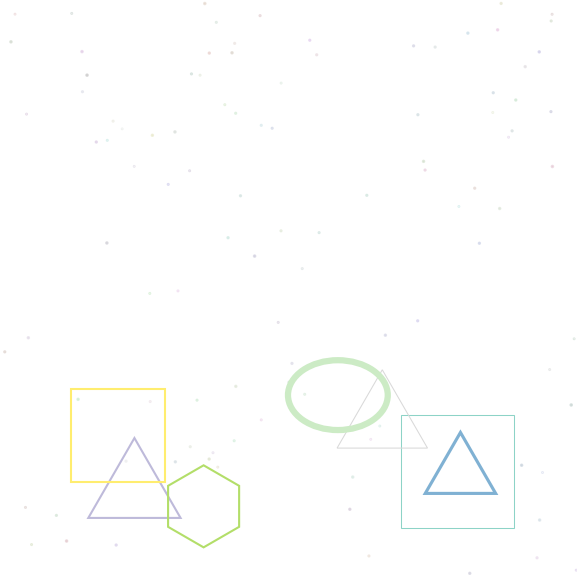[{"shape": "square", "thickness": 0.5, "radius": 0.49, "center": [0.793, 0.183]}, {"shape": "triangle", "thickness": 1, "radius": 0.46, "center": [0.233, 0.148]}, {"shape": "triangle", "thickness": 1.5, "radius": 0.35, "center": [0.797, 0.18]}, {"shape": "hexagon", "thickness": 1, "radius": 0.36, "center": [0.353, 0.122]}, {"shape": "triangle", "thickness": 0.5, "radius": 0.45, "center": [0.662, 0.268]}, {"shape": "oval", "thickness": 3, "radius": 0.43, "center": [0.585, 0.315]}, {"shape": "square", "thickness": 1, "radius": 0.41, "center": [0.204, 0.245]}]